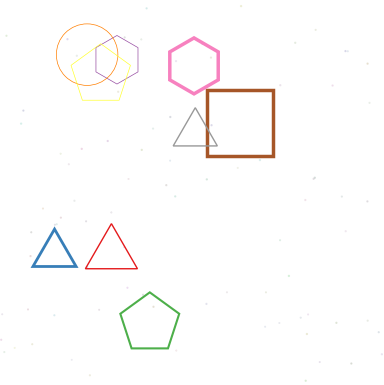[{"shape": "triangle", "thickness": 1, "radius": 0.39, "center": [0.289, 0.341]}, {"shape": "triangle", "thickness": 2, "radius": 0.32, "center": [0.142, 0.34]}, {"shape": "pentagon", "thickness": 1.5, "radius": 0.4, "center": [0.389, 0.16]}, {"shape": "hexagon", "thickness": 0.5, "radius": 0.32, "center": [0.304, 0.845]}, {"shape": "circle", "thickness": 0.5, "radius": 0.4, "center": [0.226, 0.858]}, {"shape": "pentagon", "thickness": 0.5, "radius": 0.41, "center": [0.262, 0.805]}, {"shape": "square", "thickness": 2.5, "radius": 0.43, "center": [0.624, 0.681]}, {"shape": "hexagon", "thickness": 2.5, "radius": 0.36, "center": [0.504, 0.829]}, {"shape": "triangle", "thickness": 1, "radius": 0.33, "center": [0.507, 0.654]}]